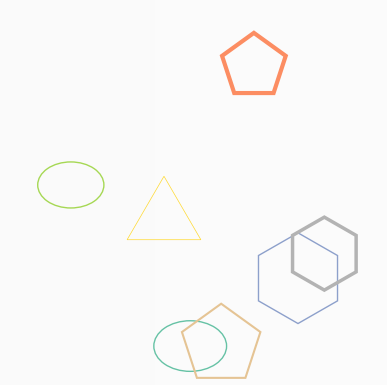[{"shape": "oval", "thickness": 1, "radius": 0.47, "center": [0.491, 0.101]}, {"shape": "pentagon", "thickness": 3, "radius": 0.43, "center": [0.655, 0.828]}, {"shape": "hexagon", "thickness": 1, "radius": 0.59, "center": [0.769, 0.277]}, {"shape": "oval", "thickness": 1, "radius": 0.43, "center": [0.183, 0.52]}, {"shape": "triangle", "thickness": 0.5, "radius": 0.55, "center": [0.423, 0.432]}, {"shape": "pentagon", "thickness": 1.5, "radius": 0.53, "center": [0.571, 0.105]}, {"shape": "hexagon", "thickness": 2.5, "radius": 0.47, "center": [0.837, 0.341]}]